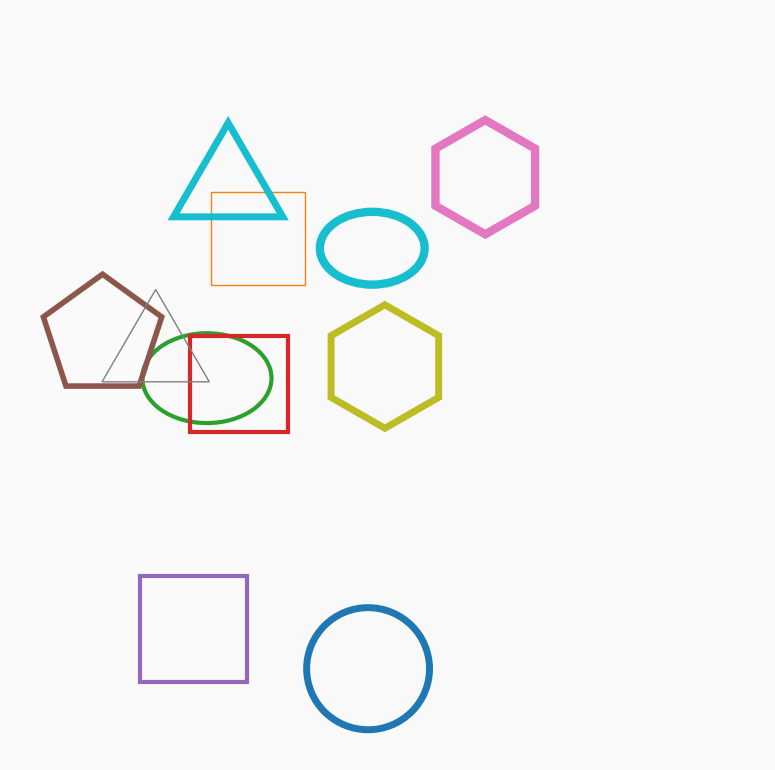[{"shape": "circle", "thickness": 2.5, "radius": 0.4, "center": [0.475, 0.132]}, {"shape": "square", "thickness": 0.5, "radius": 0.3, "center": [0.333, 0.69]}, {"shape": "oval", "thickness": 1.5, "radius": 0.42, "center": [0.267, 0.509]}, {"shape": "square", "thickness": 1.5, "radius": 0.31, "center": [0.308, 0.501]}, {"shape": "square", "thickness": 1.5, "radius": 0.34, "center": [0.25, 0.183]}, {"shape": "pentagon", "thickness": 2, "radius": 0.4, "center": [0.132, 0.564]}, {"shape": "hexagon", "thickness": 3, "radius": 0.37, "center": [0.626, 0.77]}, {"shape": "triangle", "thickness": 0.5, "radius": 0.4, "center": [0.201, 0.544]}, {"shape": "hexagon", "thickness": 2.5, "radius": 0.4, "center": [0.497, 0.524]}, {"shape": "triangle", "thickness": 2.5, "radius": 0.41, "center": [0.294, 0.759]}, {"shape": "oval", "thickness": 3, "radius": 0.34, "center": [0.48, 0.678]}]